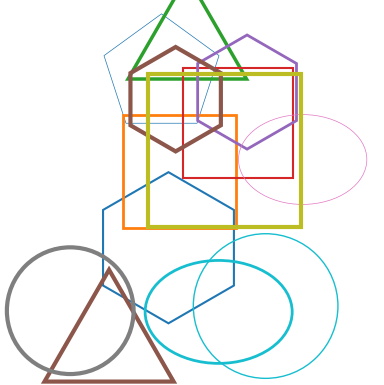[{"shape": "pentagon", "thickness": 0.5, "radius": 0.79, "center": [0.419, 0.807]}, {"shape": "hexagon", "thickness": 1.5, "radius": 0.98, "center": [0.438, 0.356]}, {"shape": "square", "thickness": 2, "radius": 0.73, "center": [0.466, 0.555]}, {"shape": "triangle", "thickness": 2.5, "radius": 0.89, "center": [0.486, 0.884]}, {"shape": "square", "thickness": 1.5, "radius": 0.71, "center": [0.619, 0.68]}, {"shape": "hexagon", "thickness": 2, "radius": 0.74, "center": [0.642, 0.761]}, {"shape": "triangle", "thickness": 3, "radius": 0.97, "center": [0.283, 0.106]}, {"shape": "hexagon", "thickness": 3, "radius": 0.68, "center": [0.456, 0.742]}, {"shape": "oval", "thickness": 0.5, "radius": 0.83, "center": [0.786, 0.586]}, {"shape": "circle", "thickness": 3, "radius": 0.82, "center": [0.182, 0.193]}, {"shape": "square", "thickness": 3, "radius": 0.99, "center": [0.583, 0.61]}, {"shape": "oval", "thickness": 2, "radius": 0.95, "center": [0.568, 0.19]}, {"shape": "circle", "thickness": 1, "radius": 0.94, "center": [0.69, 0.205]}]